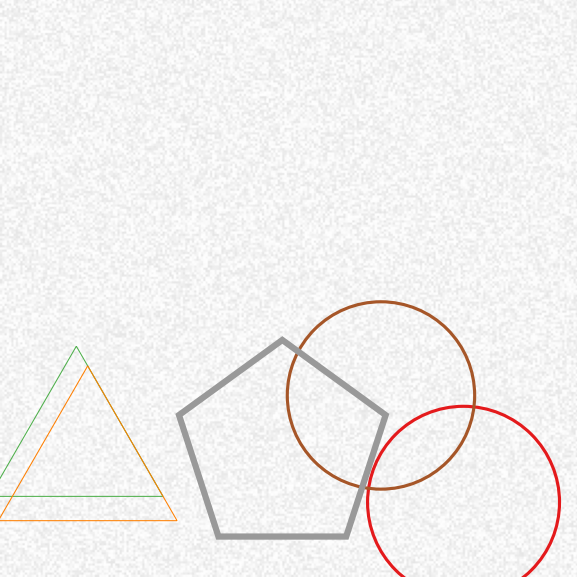[{"shape": "circle", "thickness": 1.5, "radius": 0.83, "center": [0.803, 0.129]}, {"shape": "triangle", "thickness": 0.5, "radius": 0.87, "center": [0.132, 0.226]}, {"shape": "triangle", "thickness": 0.5, "radius": 0.89, "center": [0.152, 0.187]}, {"shape": "circle", "thickness": 1.5, "radius": 0.81, "center": [0.66, 0.314]}, {"shape": "pentagon", "thickness": 3, "radius": 0.94, "center": [0.489, 0.222]}]